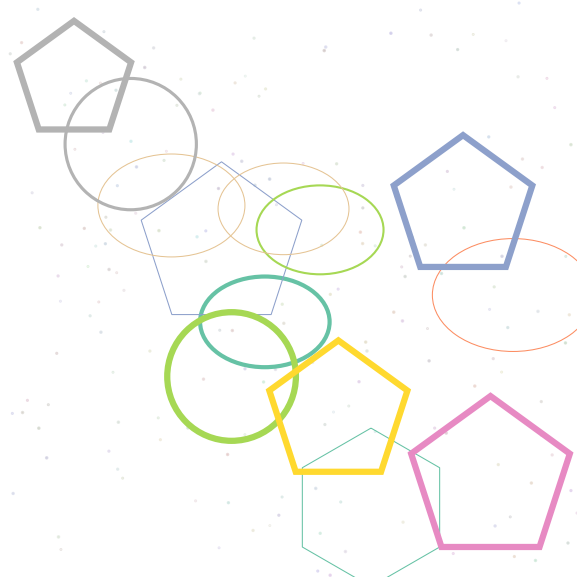[{"shape": "oval", "thickness": 2, "radius": 0.56, "center": [0.459, 0.442]}, {"shape": "hexagon", "thickness": 0.5, "radius": 0.69, "center": [0.642, 0.121]}, {"shape": "oval", "thickness": 0.5, "radius": 0.7, "center": [0.888, 0.488]}, {"shape": "pentagon", "thickness": 3, "radius": 0.63, "center": [0.802, 0.639]}, {"shape": "pentagon", "thickness": 0.5, "radius": 0.73, "center": [0.384, 0.573]}, {"shape": "pentagon", "thickness": 3, "radius": 0.72, "center": [0.849, 0.169]}, {"shape": "oval", "thickness": 1, "radius": 0.55, "center": [0.554, 0.601]}, {"shape": "circle", "thickness": 3, "radius": 0.56, "center": [0.401, 0.347]}, {"shape": "pentagon", "thickness": 3, "radius": 0.63, "center": [0.586, 0.284]}, {"shape": "oval", "thickness": 0.5, "radius": 0.64, "center": [0.297, 0.643]}, {"shape": "oval", "thickness": 0.5, "radius": 0.57, "center": [0.491, 0.637]}, {"shape": "circle", "thickness": 1.5, "radius": 0.57, "center": [0.226, 0.75]}, {"shape": "pentagon", "thickness": 3, "radius": 0.52, "center": [0.128, 0.859]}]